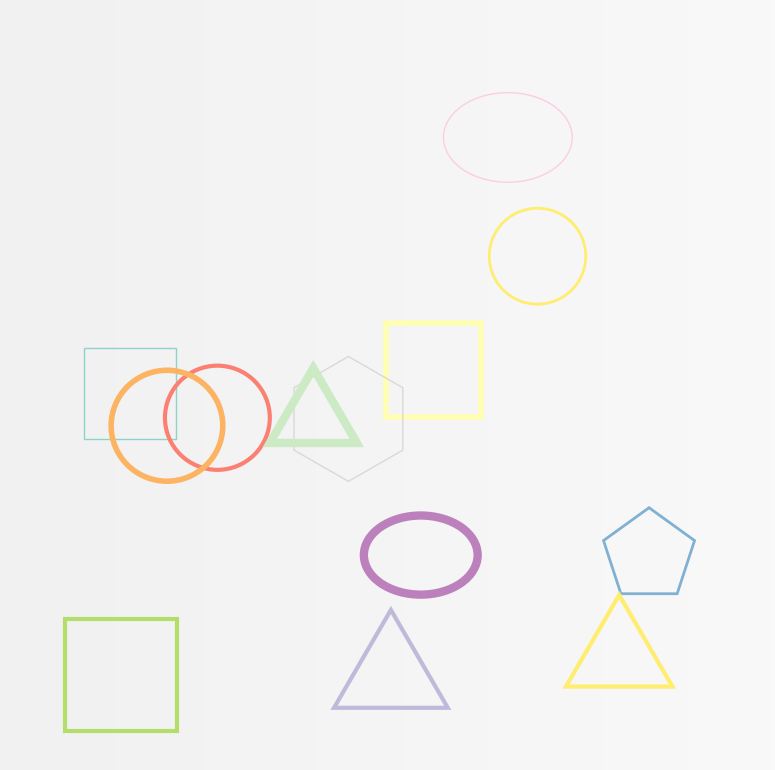[{"shape": "square", "thickness": 0.5, "radius": 0.3, "center": [0.167, 0.489]}, {"shape": "square", "thickness": 2, "radius": 0.31, "center": [0.56, 0.519]}, {"shape": "triangle", "thickness": 1.5, "radius": 0.42, "center": [0.504, 0.123]}, {"shape": "circle", "thickness": 1.5, "radius": 0.34, "center": [0.28, 0.457]}, {"shape": "pentagon", "thickness": 1, "radius": 0.31, "center": [0.837, 0.279]}, {"shape": "circle", "thickness": 2, "radius": 0.36, "center": [0.215, 0.447]}, {"shape": "square", "thickness": 1.5, "radius": 0.36, "center": [0.156, 0.123]}, {"shape": "oval", "thickness": 0.5, "radius": 0.42, "center": [0.655, 0.821]}, {"shape": "hexagon", "thickness": 0.5, "radius": 0.41, "center": [0.45, 0.456]}, {"shape": "oval", "thickness": 3, "radius": 0.37, "center": [0.543, 0.279]}, {"shape": "triangle", "thickness": 3, "radius": 0.32, "center": [0.404, 0.457]}, {"shape": "triangle", "thickness": 1.5, "radius": 0.4, "center": [0.799, 0.148]}, {"shape": "circle", "thickness": 1, "radius": 0.31, "center": [0.694, 0.667]}]